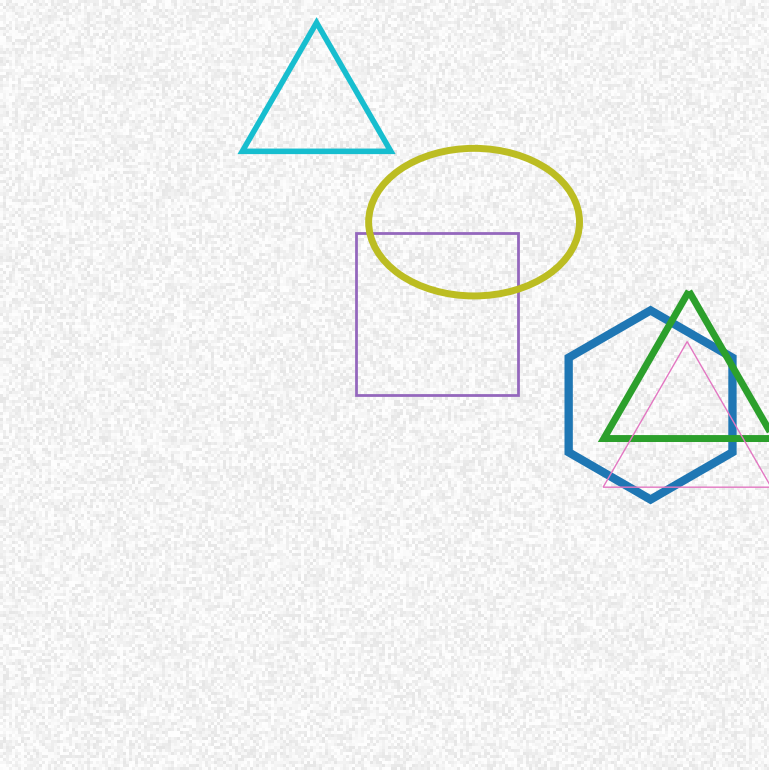[{"shape": "hexagon", "thickness": 3, "radius": 0.61, "center": [0.845, 0.474]}, {"shape": "triangle", "thickness": 2.5, "radius": 0.64, "center": [0.895, 0.494]}, {"shape": "square", "thickness": 1, "radius": 0.53, "center": [0.568, 0.593]}, {"shape": "triangle", "thickness": 0.5, "radius": 0.63, "center": [0.892, 0.43]}, {"shape": "oval", "thickness": 2.5, "radius": 0.68, "center": [0.616, 0.712]}, {"shape": "triangle", "thickness": 2, "radius": 0.56, "center": [0.411, 0.859]}]